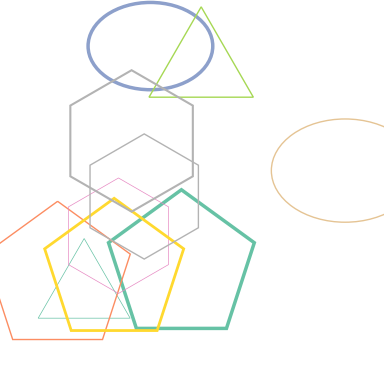[{"shape": "pentagon", "thickness": 2.5, "radius": 1.0, "center": [0.471, 0.308]}, {"shape": "triangle", "thickness": 0.5, "radius": 0.69, "center": [0.219, 0.243]}, {"shape": "pentagon", "thickness": 1, "radius": 0.99, "center": [0.15, 0.279]}, {"shape": "oval", "thickness": 2.5, "radius": 0.81, "center": [0.391, 0.88]}, {"shape": "hexagon", "thickness": 0.5, "radius": 0.75, "center": [0.308, 0.388]}, {"shape": "triangle", "thickness": 1, "radius": 0.78, "center": [0.523, 0.826]}, {"shape": "pentagon", "thickness": 2, "radius": 0.95, "center": [0.297, 0.295]}, {"shape": "oval", "thickness": 1, "radius": 0.96, "center": [0.896, 0.557]}, {"shape": "hexagon", "thickness": 1, "radius": 0.81, "center": [0.375, 0.49]}, {"shape": "hexagon", "thickness": 1.5, "radius": 0.92, "center": [0.342, 0.634]}]